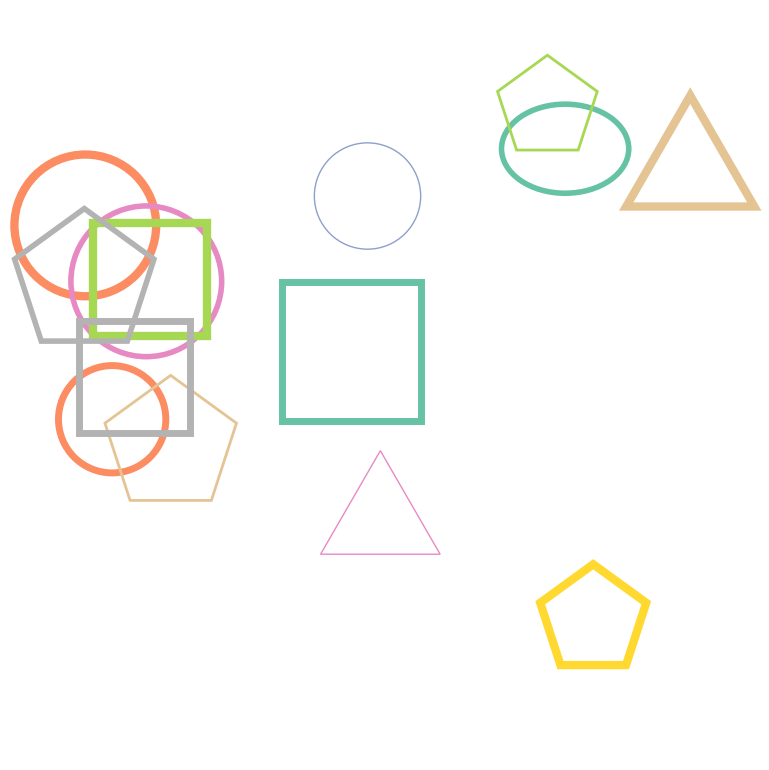[{"shape": "oval", "thickness": 2, "radius": 0.41, "center": [0.734, 0.807]}, {"shape": "square", "thickness": 2.5, "radius": 0.45, "center": [0.456, 0.544]}, {"shape": "circle", "thickness": 2.5, "radius": 0.35, "center": [0.146, 0.456]}, {"shape": "circle", "thickness": 3, "radius": 0.46, "center": [0.111, 0.707]}, {"shape": "circle", "thickness": 0.5, "radius": 0.35, "center": [0.477, 0.745]}, {"shape": "circle", "thickness": 2, "radius": 0.49, "center": [0.19, 0.635]}, {"shape": "triangle", "thickness": 0.5, "radius": 0.45, "center": [0.494, 0.325]}, {"shape": "square", "thickness": 3, "radius": 0.37, "center": [0.195, 0.637]}, {"shape": "pentagon", "thickness": 1, "radius": 0.34, "center": [0.711, 0.86]}, {"shape": "pentagon", "thickness": 3, "radius": 0.36, "center": [0.77, 0.195]}, {"shape": "pentagon", "thickness": 1, "radius": 0.45, "center": [0.222, 0.423]}, {"shape": "triangle", "thickness": 3, "radius": 0.48, "center": [0.896, 0.78]}, {"shape": "pentagon", "thickness": 2, "radius": 0.48, "center": [0.109, 0.634]}, {"shape": "square", "thickness": 2.5, "radius": 0.36, "center": [0.175, 0.51]}]